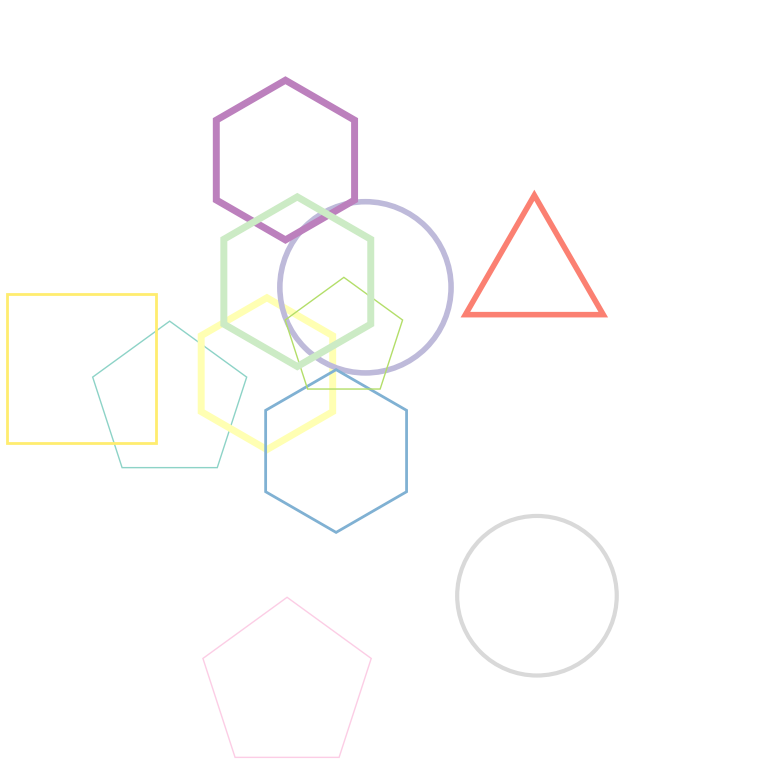[{"shape": "pentagon", "thickness": 0.5, "radius": 0.53, "center": [0.22, 0.478]}, {"shape": "hexagon", "thickness": 2.5, "radius": 0.49, "center": [0.347, 0.515]}, {"shape": "circle", "thickness": 2, "radius": 0.56, "center": [0.475, 0.627]}, {"shape": "triangle", "thickness": 2, "radius": 0.52, "center": [0.694, 0.643]}, {"shape": "hexagon", "thickness": 1, "radius": 0.53, "center": [0.436, 0.414]}, {"shape": "pentagon", "thickness": 0.5, "radius": 0.4, "center": [0.447, 0.56]}, {"shape": "pentagon", "thickness": 0.5, "radius": 0.57, "center": [0.373, 0.109]}, {"shape": "circle", "thickness": 1.5, "radius": 0.52, "center": [0.697, 0.226]}, {"shape": "hexagon", "thickness": 2.5, "radius": 0.52, "center": [0.371, 0.792]}, {"shape": "hexagon", "thickness": 2.5, "radius": 0.55, "center": [0.386, 0.634]}, {"shape": "square", "thickness": 1, "radius": 0.48, "center": [0.106, 0.521]}]